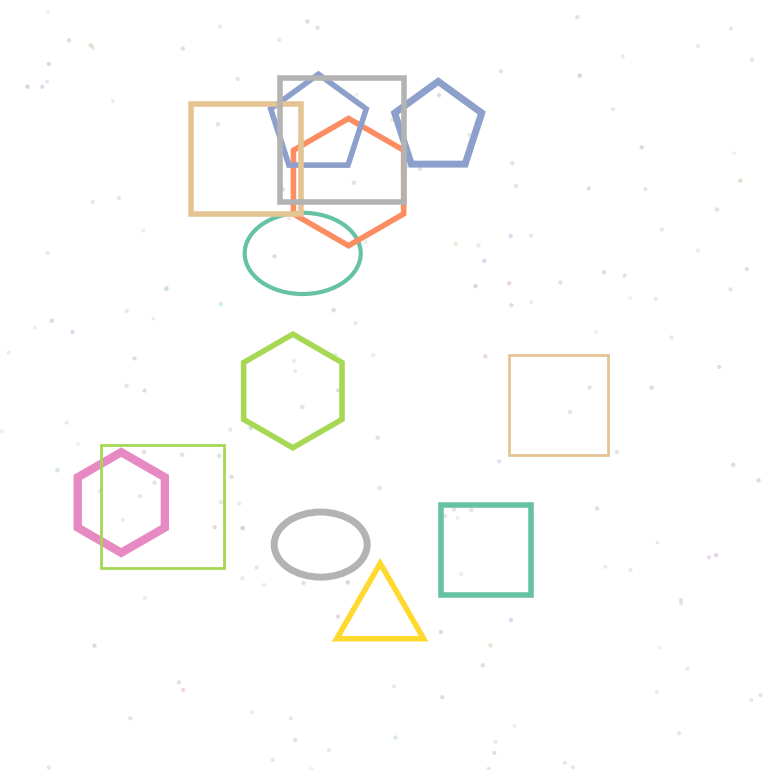[{"shape": "square", "thickness": 2, "radius": 0.29, "center": [0.631, 0.286]}, {"shape": "oval", "thickness": 1.5, "radius": 0.38, "center": [0.393, 0.671]}, {"shape": "hexagon", "thickness": 2, "radius": 0.41, "center": [0.453, 0.764]}, {"shape": "pentagon", "thickness": 2.5, "radius": 0.3, "center": [0.569, 0.835]}, {"shape": "pentagon", "thickness": 2, "radius": 0.33, "center": [0.414, 0.838]}, {"shape": "hexagon", "thickness": 3, "radius": 0.33, "center": [0.158, 0.347]}, {"shape": "square", "thickness": 1, "radius": 0.4, "center": [0.211, 0.342]}, {"shape": "hexagon", "thickness": 2, "radius": 0.37, "center": [0.38, 0.492]}, {"shape": "triangle", "thickness": 2, "radius": 0.33, "center": [0.494, 0.203]}, {"shape": "square", "thickness": 1, "radius": 0.32, "center": [0.725, 0.474]}, {"shape": "square", "thickness": 2, "radius": 0.36, "center": [0.319, 0.794]}, {"shape": "oval", "thickness": 2.5, "radius": 0.3, "center": [0.416, 0.293]}, {"shape": "square", "thickness": 2, "radius": 0.4, "center": [0.444, 0.819]}]